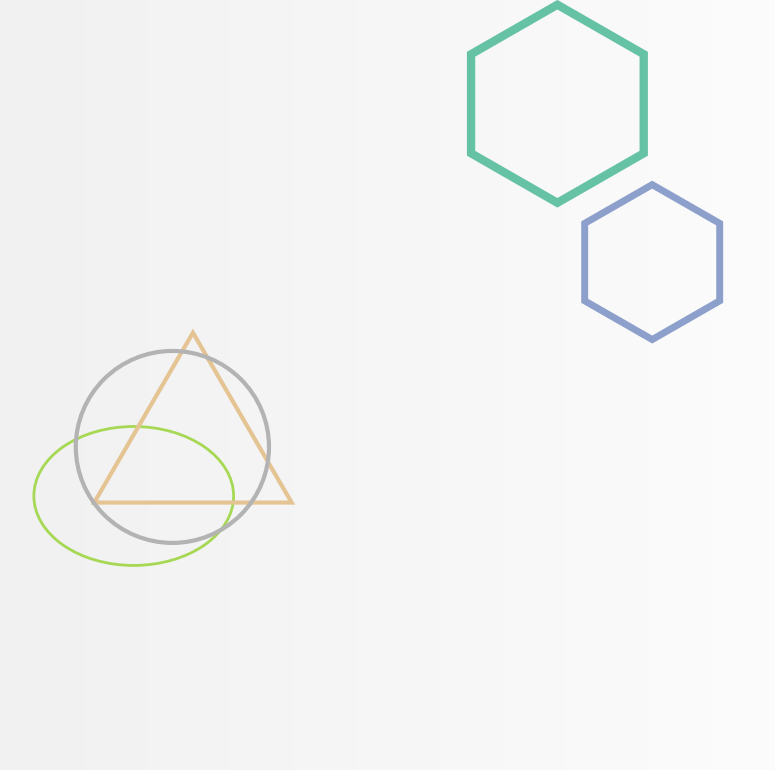[{"shape": "hexagon", "thickness": 3, "radius": 0.64, "center": [0.719, 0.865]}, {"shape": "hexagon", "thickness": 2.5, "radius": 0.5, "center": [0.842, 0.66]}, {"shape": "oval", "thickness": 1, "radius": 0.64, "center": [0.173, 0.356]}, {"shape": "triangle", "thickness": 1.5, "radius": 0.74, "center": [0.249, 0.421]}, {"shape": "circle", "thickness": 1.5, "radius": 0.62, "center": [0.222, 0.42]}]